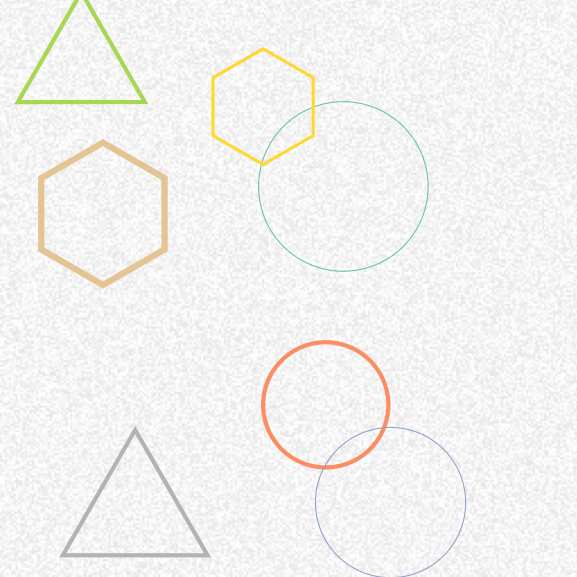[{"shape": "circle", "thickness": 0.5, "radius": 0.73, "center": [0.595, 0.676]}, {"shape": "circle", "thickness": 2, "radius": 0.54, "center": [0.564, 0.298]}, {"shape": "circle", "thickness": 0.5, "radius": 0.65, "center": [0.676, 0.129]}, {"shape": "triangle", "thickness": 2, "radius": 0.63, "center": [0.141, 0.886]}, {"shape": "hexagon", "thickness": 1.5, "radius": 0.5, "center": [0.456, 0.814]}, {"shape": "hexagon", "thickness": 3, "radius": 0.62, "center": [0.178, 0.629]}, {"shape": "triangle", "thickness": 2, "radius": 0.72, "center": [0.234, 0.11]}]